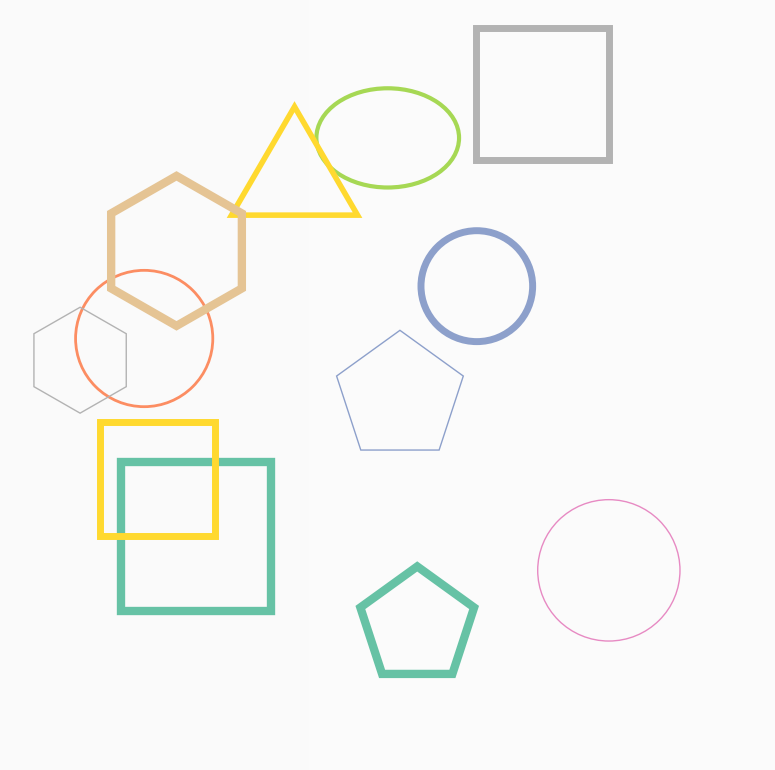[{"shape": "square", "thickness": 3, "radius": 0.49, "center": [0.253, 0.303]}, {"shape": "pentagon", "thickness": 3, "radius": 0.39, "center": [0.538, 0.187]}, {"shape": "circle", "thickness": 1, "radius": 0.44, "center": [0.186, 0.56]}, {"shape": "pentagon", "thickness": 0.5, "radius": 0.43, "center": [0.516, 0.485]}, {"shape": "circle", "thickness": 2.5, "radius": 0.36, "center": [0.615, 0.628]}, {"shape": "circle", "thickness": 0.5, "radius": 0.46, "center": [0.786, 0.259]}, {"shape": "oval", "thickness": 1.5, "radius": 0.46, "center": [0.5, 0.821]}, {"shape": "triangle", "thickness": 2, "radius": 0.47, "center": [0.38, 0.768]}, {"shape": "square", "thickness": 2.5, "radius": 0.37, "center": [0.204, 0.378]}, {"shape": "hexagon", "thickness": 3, "radius": 0.49, "center": [0.228, 0.674]}, {"shape": "square", "thickness": 2.5, "radius": 0.43, "center": [0.7, 0.878]}, {"shape": "hexagon", "thickness": 0.5, "radius": 0.34, "center": [0.103, 0.532]}]